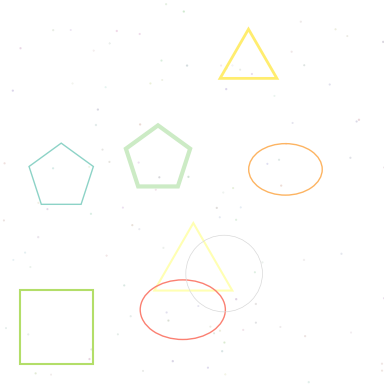[{"shape": "pentagon", "thickness": 1, "radius": 0.44, "center": [0.159, 0.54]}, {"shape": "triangle", "thickness": 1.5, "radius": 0.58, "center": [0.502, 0.304]}, {"shape": "oval", "thickness": 1, "radius": 0.55, "center": [0.475, 0.196]}, {"shape": "oval", "thickness": 1, "radius": 0.48, "center": [0.741, 0.56]}, {"shape": "square", "thickness": 1.5, "radius": 0.48, "center": [0.147, 0.151]}, {"shape": "circle", "thickness": 0.5, "radius": 0.5, "center": [0.582, 0.289]}, {"shape": "pentagon", "thickness": 3, "radius": 0.44, "center": [0.41, 0.587]}, {"shape": "triangle", "thickness": 2, "radius": 0.43, "center": [0.645, 0.839]}]